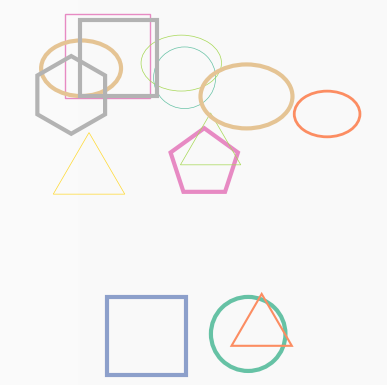[{"shape": "circle", "thickness": 3, "radius": 0.48, "center": [0.64, 0.133]}, {"shape": "circle", "thickness": 0.5, "radius": 0.4, "center": [0.476, 0.798]}, {"shape": "triangle", "thickness": 1.5, "radius": 0.45, "center": [0.675, 0.147]}, {"shape": "oval", "thickness": 2, "radius": 0.42, "center": [0.844, 0.704]}, {"shape": "square", "thickness": 3, "radius": 0.51, "center": [0.378, 0.128]}, {"shape": "square", "thickness": 1, "radius": 0.55, "center": [0.278, 0.855]}, {"shape": "pentagon", "thickness": 3, "radius": 0.46, "center": [0.527, 0.576]}, {"shape": "triangle", "thickness": 0.5, "radius": 0.45, "center": [0.543, 0.617]}, {"shape": "oval", "thickness": 0.5, "radius": 0.52, "center": [0.468, 0.836]}, {"shape": "triangle", "thickness": 0.5, "radius": 0.53, "center": [0.23, 0.549]}, {"shape": "oval", "thickness": 3, "radius": 0.59, "center": [0.636, 0.75]}, {"shape": "oval", "thickness": 3, "radius": 0.52, "center": [0.209, 0.823]}, {"shape": "hexagon", "thickness": 3, "radius": 0.5, "center": [0.184, 0.753]}, {"shape": "square", "thickness": 3, "radius": 0.49, "center": [0.306, 0.85]}]